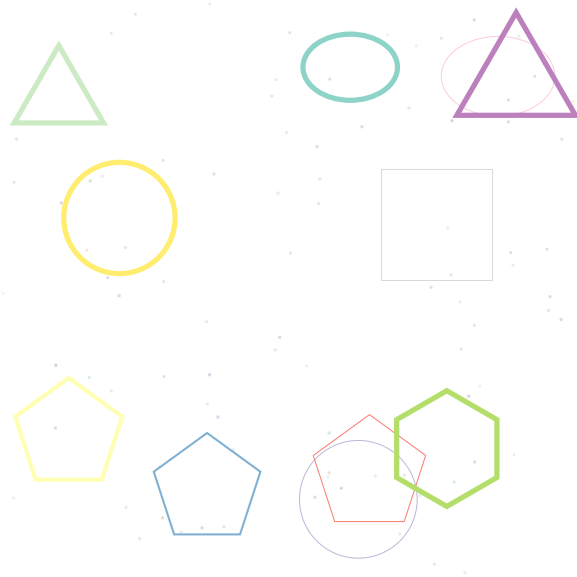[{"shape": "oval", "thickness": 2.5, "radius": 0.41, "center": [0.606, 0.883]}, {"shape": "pentagon", "thickness": 2, "radius": 0.49, "center": [0.119, 0.247]}, {"shape": "circle", "thickness": 0.5, "radius": 0.51, "center": [0.621, 0.135]}, {"shape": "pentagon", "thickness": 0.5, "radius": 0.51, "center": [0.64, 0.179]}, {"shape": "pentagon", "thickness": 1, "radius": 0.49, "center": [0.359, 0.152]}, {"shape": "hexagon", "thickness": 2.5, "radius": 0.5, "center": [0.774, 0.222]}, {"shape": "oval", "thickness": 0.5, "radius": 0.49, "center": [0.862, 0.867]}, {"shape": "square", "thickness": 0.5, "radius": 0.48, "center": [0.756, 0.61]}, {"shape": "triangle", "thickness": 2.5, "radius": 0.59, "center": [0.894, 0.859]}, {"shape": "triangle", "thickness": 2.5, "radius": 0.45, "center": [0.102, 0.831]}, {"shape": "circle", "thickness": 2.5, "radius": 0.48, "center": [0.207, 0.622]}]